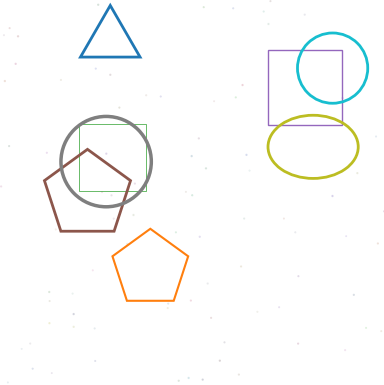[{"shape": "triangle", "thickness": 2, "radius": 0.45, "center": [0.286, 0.896]}, {"shape": "pentagon", "thickness": 1.5, "radius": 0.52, "center": [0.39, 0.302]}, {"shape": "square", "thickness": 0.5, "radius": 0.44, "center": [0.292, 0.59]}, {"shape": "square", "thickness": 1, "radius": 0.48, "center": [0.792, 0.773]}, {"shape": "pentagon", "thickness": 2, "radius": 0.59, "center": [0.227, 0.495]}, {"shape": "circle", "thickness": 2.5, "radius": 0.59, "center": [0.276, 0.58]}, {"shape": "oval", "thickness": 2, "radius": 0.59, "center": [0.813, 0.619]}, {"shape": "circle", "thickness": 2, "radius": 0.46, "center": [0.864, 0.823]}]